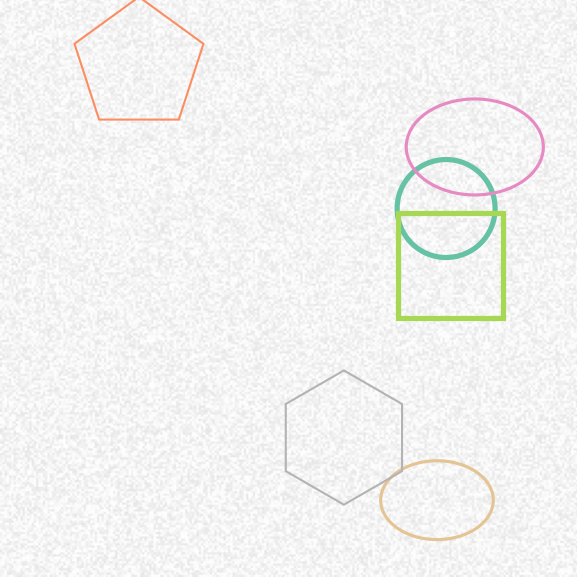[{"shape": "circle", "thickness": 2.5, "radius": 0.42, "center": [0.773, 0.638]}, {"shape": "pentagon", "thickness": 1, "radius": 0.59, "center": [0.241, 0.887]}, {"shape": "oval", "thickness": 1.5, "radius": 0.59, "center": [0.822, 0.745]}, {"shape": "square", "thickness": 2.5, "radius": 0.46, "center": [0.779, 0.539]}, {"shape": "oval", "thickness": 1.5, "radius": 0.49, "center": [0.757, 0.133]}, {"shape": "hexagon", "thickness": 1, "radius": 0.58, "center": [0.595, 0.241]}]